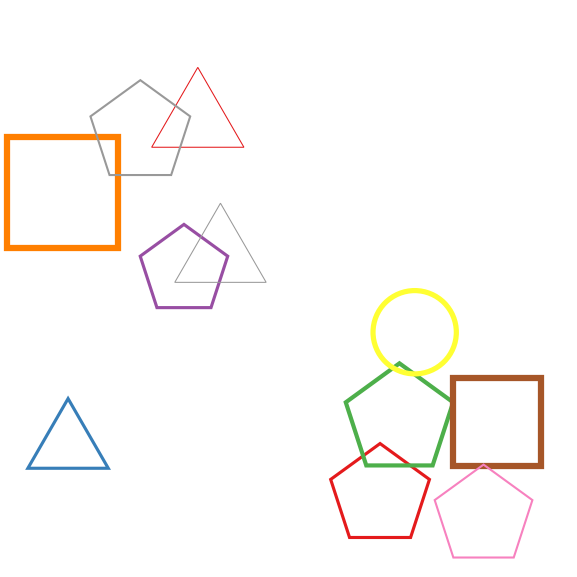[{"shape": "pentagon", "thickness": 1.5, "radius": 0.45, "center": [0.658, 0.141]}, {"shape": "triangle", "thickness": 0.5, "radius": 0.46, "center": [0.342, 0.79]}, {"shape": "triangle", "thickness": 1.5, "radius": 0.4, "center": [0.118, 0.228]}, {"shape": "pentagon", "thickness": 2, "radius": 0.49, "center": [0.692, 0.272]}, {"shape": "pentagon", "thickness": 1.5, "radius": 0.4, "center": [0.319, 0.531]}, {"shape": "square", "thickness": 3, "radius": 0.48, "center": [0.108, 0.666]}, {"shape": "circle", "thickness": 2.5, "radius": 0.36, "center": [0.718, 0.424]}, {"shape": "square", "thickness": 3, "radius": 0.38, "center": [0.861, 0.269]}, {"shape": "pentagon", "thickness": 1, "radius": 0.44, "center": [0.837, 0.106]}, {"shape": "triangle", "thickness": 0.5, "radius": 0.46, "center": [0.382, 0.556]}, {"shape": "pentagon", "thickness": 1, "radius": 0.45, "center": [0.243, 0.77]}]